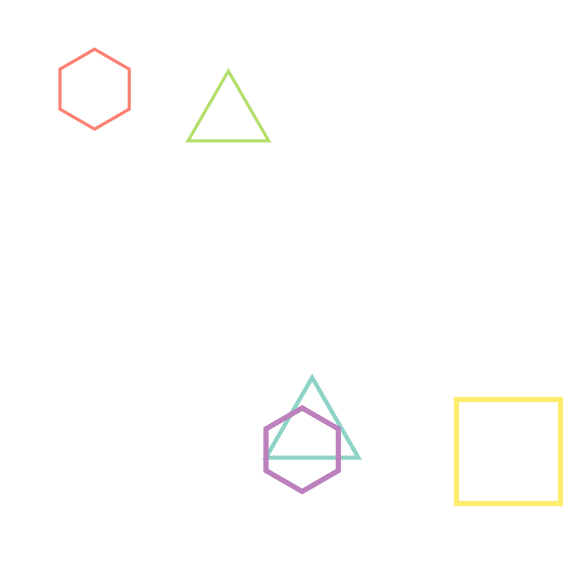[{"shape": "triangle", "thickness": 2, "radius": 0.46, "center": [0.541, 0.253]}, {"shape": "hexagon", "thickness": 1.5, "radius": 0.35, "center": [0.164, 0.845]}, {"shape": "triangle", "thickness": 1.5, "radius": 0.4, "center": [0.395, 0.795]}, {"shape": "hexagon", "thickness": 2.5, "radius": 0.36, "center": [0.523, 0.22]}, {"shape": "square", "thickness": 2.5, "radius": 0.45, "center": [0.879, 0.219]}]